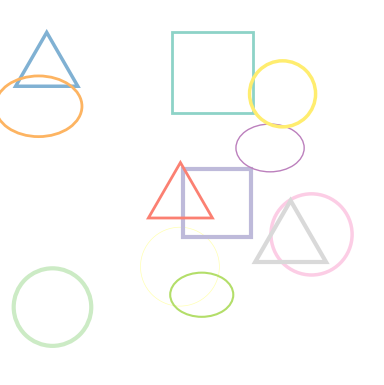[{"shape": "square", "thickness": 2, "radius": 0.53, "center": [0.551, 0.812]}, {"shape": "circle", "thickness": 0.5, "radius": 0.51, "center": [0.467, 0.307]}, {"shape": "square", "thickness": 3, "radius": 0.44, "center": [0.564, 0.472]}, {"shape": "triangle", "thickness": 2, "radius": 0.48, "center": [0.469, 0.482]}, {"shape": "triangle", "thickness": 2.5, "radius": 0.47, "center": [0.121, 0.823]}, {"shape": "oval", "thickness": 2, "radius": 0.56, "center": [0.1, 0.724]}, {"shape": "oval", "thickness": 1.5, "radius": 0.41, "center": [0.524, 0.234]}, {"shape": "circle", "thickness": 2.5, "radius": 0.53, "center": [0.809, 0.391]}, {"shape": "triangle", "thickness": 3, "radius": 0.53, "center": [0.755, 0.373]}, {"shape": "oval", "thickness": 1, "radius": 0.44, "center": [0.701, 0.616]}, {"shape": "circle", "thickness": 3, "radius": 0.5, "center": [0.136, 0.202]}, {"shape": "circle", "thickness": 2.5, "radius": 0.43, "center": [0.734, 0.756]}]